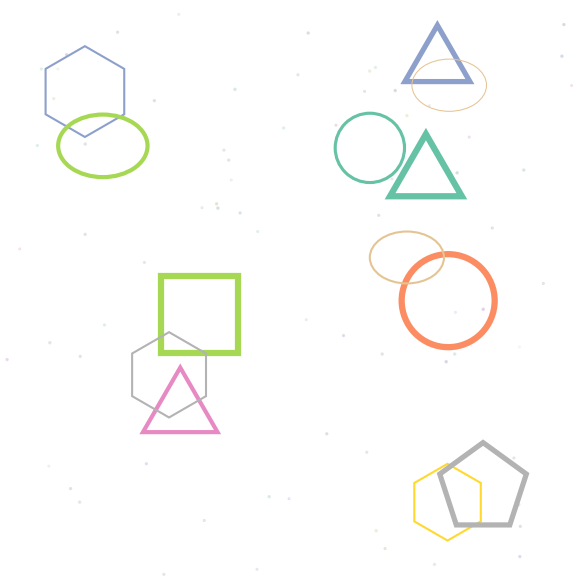[{"shape": "circle", "thickness": 1.5, "radius": 0.3, "center": [0.64, 0.743]}, {"shape": "triangle", "thickness": 3, "radius": 0.36, "center": [0.738, 0.695]}, {"shape": "circle", "thickness": 3, "radius": 0.4, "center": [0.776, 0.478]}, {"shape": "triangle", "thickness": 2.5, "radius": 0.33, "center": [0.757, 0.89]}, {"shape": "hexagon", "thickness": 1, "radius": 0.39, "center": [0.147, 0.841]}, {"shape": "triangle", "thickness": 2, "radius": 0.37, "center": [0.312, 0.288]}, {"shape": "square", "thickness": 3, "radius": 0.33, "center": [0.346, 0.455]}, {"shape": "oval", "thickness": 2, "radius": 0.39, "center": [0.178, 0.747]}, {"shape": "hexagon", "thickness": 1, "radius": 0.33, "center": [0.775, 0.13]}, {"shape": "oval", "thickness": 1, "radius": 0.32, "center": [0.705, 0.553]}, {"shape": "oval", "thickness": 0.5, "radius": 0.32, "center": [0.778, 0.852]}, {"shape": "hexagon", "thickness": 1, "radius": 0.37, "center": [0.293, 0.35]}, {"shape": "pentagon", "thickness": 2.5, "radius": 0.39, "center": [0.836, 0.154]}]